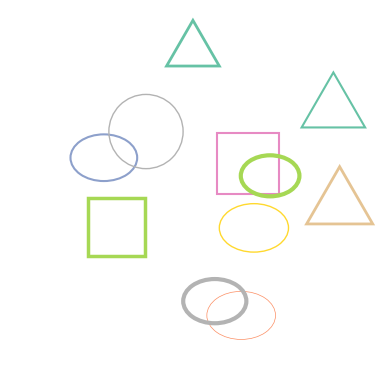[{"shape": "triangle", "thickness": 2, "radius": 0.4, "center": [0.501, 0.868]}, {"shape": "triangle", "thickness": 1.5, "radius": 0.48, "center": [0.866, 0.717]}, {"shape": "oval", "thickness": 0.5, "radius": 0.45, "center": [0.626, 0.181]}, {"shape": "oval", "thickness": 1.5, "radius": 0.43, "center": [0.27, 0.59]}, {"shape": "square", "thickness": 1.5, "radius": 0.4, "center": [0.645, 0.575]}, {"shape": "square", "thickness": 2.5, "radius": 0.37, "center": [0.302, 0.41]}, {"shape": "oval", "thickness": 3, "radius": 0.38, "center": [0.702, 0.543]}, {"shape": "oval", "thickness": 1, "radius": 0.45, "center": [0.66, 0.408]}, {"shape": "triangle", "thickness": 2, "radius": 0.5, "center": [0.882, 0.468]}, {"shape": "oval", "thickness": 3, "radius": 0.41, "center": [0.558, 0.218]}, {"shape": "circle", "thickness": 1, "radius": 0.48, "center": [0.379, 0.658]}]